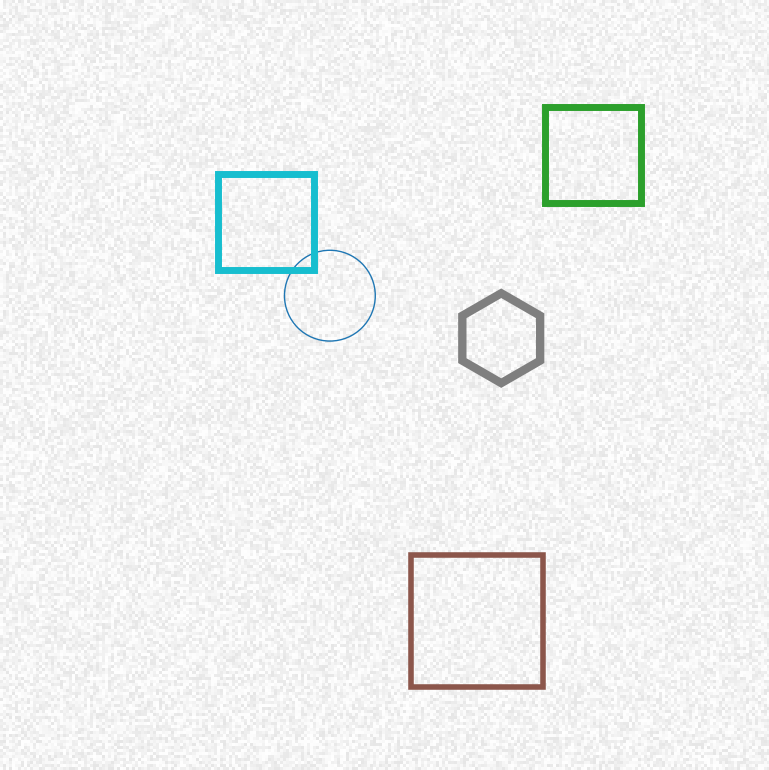[{"shape": "circle", "thickness": 0.5, "radius": 0.29, "center": [0.428, 0.616]}, {"shape": "square", "thickness": 2.5, "radius": 0.31, "center": [0.77, 0.798]}, {"shape": "square", "thickness": 2, "radius": 0.43, "center": [0.619, 0.193]}, {"shape": "hexagon", "thickness": 3, "radius": 0.29, "center": [0.651, 0.561]}, {"shape": "square", "thickness": 2.5, "radius": 0.31, "center": [0.345, 0.712]}]